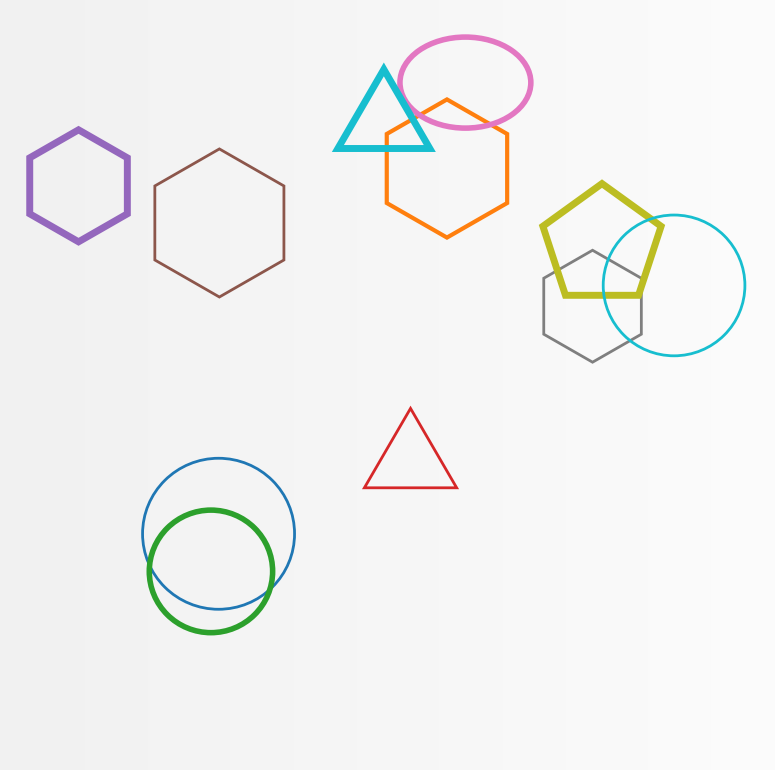[{"shape": "circle", "thickness": 1, "radius": 0.49, "center": [0.282, 0.307]}, {"shape": "hexagon", "thickness": 1.5, "radius": 0.45, "center": [0.577, 0.781]}, {"shape": "circle", "thickness": 2, "radius": 0.4, "center": [0.272, 0.258]}, {"shape": "triangle", "thickness": 1, "radius": 0.34, "center": [0.53, 0.401]}, {"shape": "hexagon", "thickness": 2.5, "radius": 0.36, "center": [0.101, 0.759]}, {"shape": "hexagon", "thickness": 1, "radius": 0.48, "center": [0.283, 0.71]}, {"shape": "oval", "thickness": 2, "radius": 0.42, "center": [0.601, 0.893]}, {"shape": "hexagon", "thickness": 1, "radius": 0.36, "center": [0.765, 0.602]}, {"shape": "pentagon", "thickness": 2.5, "radius": 0.4, "center": [0.777, 0.681]}, {"shape": "triangle", "thickness": 2.5, "radius": 0.34, "center": [0.495, 0.841]}, {"shape": "circle", "thickness": 1, "radius": 0.46, "center": [0.87, 0.629]}]